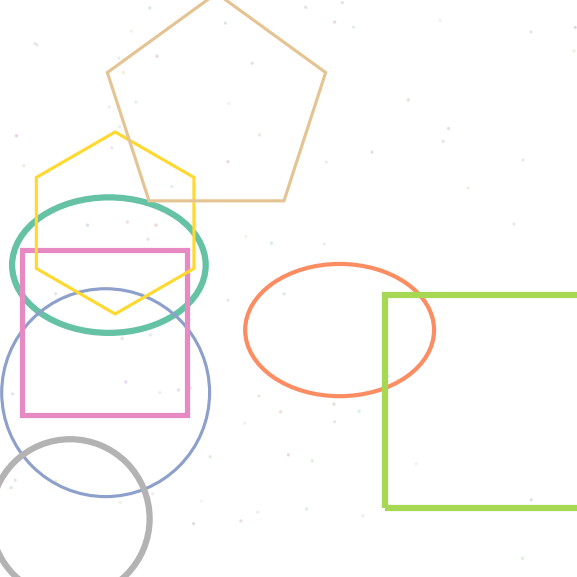[{"shape": "oval", "thickness": 3, "radius": 0.84, "center": [0.189, 0.54]}, {"shape": "oval", "thickness": 2, "radius": 0.82, "center": [0.588, 0.428]}, {"shape": "circle", "thickness": 1.5, "radius": 0.9, "center": [0.183, 0.319]}, {"shape": "square", "thickness": 2.5, "radius": 0.71, "center": [0.181, 0.423]}, {"shape": "square", "thickness": 3, "radius": 0.92, "center": [0.852, 0.304]}, {"shape": "hexagon", "thickness": 1.5, "radius": 0.79, "center": [0.199, 0.613]}, {"shape": "pentagon", "thickness": 1.5, "radius": 0.99, "center": [0.375, 0.812]}, {"shape": "circle", "thickness": 3, "radius": 0.69, "center": [0.121, 0.101]}]